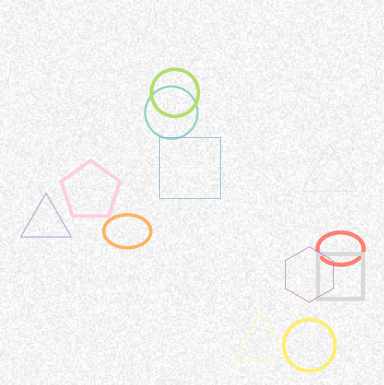[{"shape": "circle", "thickness": 1.5, "radius": 0.34, "center": [0.445, 0.707]}, {"shape": "triangle", "thickness": 0.5, "radius": 0.42, "center": [0.677, 0.107]}, {"shape": "triangle", "thickness": 1, "radius": 0.38, "center": [0.12, 0.422]}, {"shape": "oval", "thickness": 3, "radius": 0.3, "center": [0.885, 0.354]}, {"shape": "square", "thickness": 0.5, "radius": 0.39, "center": [0.493, 0.566]}, {"shape": "oval", "thickness": 2.5, "radius": 0.31, "center": [0.331, 0.399]}, {"shape": "circle", "thickness": 2.5, "radius": 0.31, "center": [0.454, 0.759]}, {"shape": "pentagon", "thickness": 2.5, "radius": 0.4, "center": [0.236, 0.504]}, {"shape": "square", "thickness": 3, "radius": 0.29, "center": [0.885, 0.281]}, {"shape": "hexagon", "thickness": 0.5, "radius": 0.36, "center": [0.803, 0.287]}, {"shape": "triangle", "thickness": 0.5, "radius": 0.41, "center": [0.856, 0.545]}, {"shape": "circle", "thickness": 2.5, "radius": 0.33, "center": [0.804, 0.103]}]